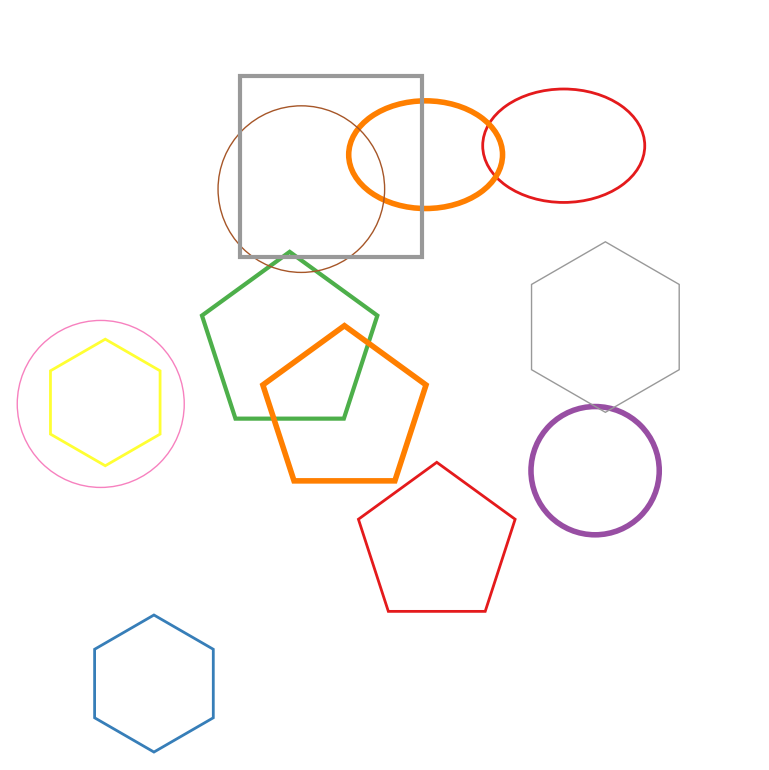[{"shape": "pentagon", "thickness": 1, "radius": 0.54, "center": [0.567, 0.293]}, {"shape": "oval", "thickness": 1, "radius": 0.53, "center": [0.732, 0.811]}, {"shape": "hexagon", "thickness": 1, "radius": 0.44, "center": [0.2, 0.112]}, {"shape": "pentagon", "thickness": 1.5, "radius": 0.6, "center": [0.376, 0.553]}, {"shape": "circle", "thickness": 2, "radius": 0.42, "center": [0.773, 0.389]}, {"shape": "pentagon", "thickness": 2, "radius": 0.56, "center": [0.447, 0.466]}, {"shape": "oval", "thickness": 2, "radius": 0.5, "center": [0.553, 0.799]}, {"shape": "hexagon", "thickness": 1, "radius": 0.41, "center": [0.137, 0.477]}, {"shape": "circle", "thickness": 0.5, "radius": 0.54, "center": [0.391, 0.754]}, {"shape": "circle", "thickness": 0.5, "radius": 0.54, "center": [0.131, 0.475]}, {"shape": "hexagon", "thickness": 0.5, "radius": 0.55, "center": [0.786, 0.575]}, {"shape": "square", "thickness": 1.5, "radius": 0.59, "center": [0.43, 0.784]}]